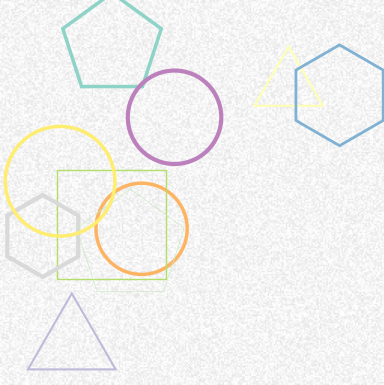[{"shape": "pentagon", "thickness": 2.5, "radius": 0.67, "center": [0.291, 0.884]}, {"shape": "triangle", "thickness": 1.5, "radius": 0.51, "center": [0.75, 0.776]}, {"shape": "triangle", "thickness": 1.5, "radius": 0.66, "center": [0.187, 0.106]}, {"shape": "hexagon", "thickness": 2, "radius": 0.65, "center": [0.882, 0.752]}, {"shape": "circle", "thickness": 2.5, "radius": 0.59, "center": [0.368, 0.406]}, {"shape": "square", "thickness": 1, "radius": 0.71, "center": [0.291, 0.416]}, {"shape": "hexagon", "thickness": 3, "radius": 0.53, "center": [0.111, 0.387]}, {"shape": "circle", "thickness": 3, "radius": 0.61, "center": [0.453, 0.695]}, {"shape": "pentagon", "thickness": 0.5, "radius": 0.74, "center": [0.339, 0.362]}, {"shape": "circle", "thickness": 2.5, "radius": 0.71, "center": [0.156, 0.529]}]